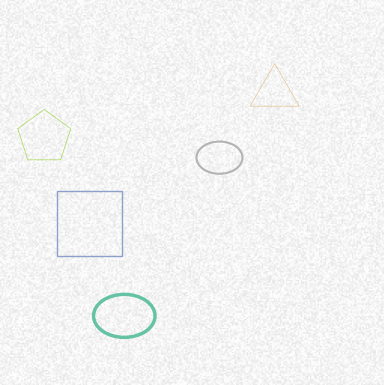[{"shape": "oval", "thickness": 2.5, "radius": 0.4, "center": [0.323, 0.18]}, {"shape": "square", "thickness": 1, "radius": 0.43, "center": [0.233, 0.42]}, {"shape": "pentagon", "thickness": 0.5, "radius": 0.36, "center": [0.115, 0.643]}, {"shape": "triangle", "thickness": 0.5, "radius": 0.37, "center": [0.713, 0.761]}, {"shape": "oval", "thickness": 1.5, "radius": 0.3, "center": [0.57, 0.59]}]